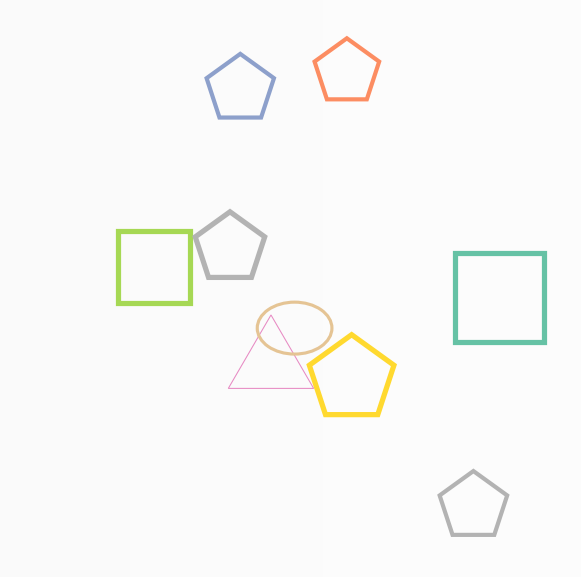[{"shape": "square", "thickness": 2.5, "radius": 0.38, "center": [0.859, 0.484]}, {"shape": "pentagon", "thickness": 2, "radius": 0.29, "center": [0.597, 0.874]}, {"shape": "pentagon", "thickness": 2, "radius": 0.3, "center": [0.413, 0.845]}, {"shape": "triangle", "thickness": 0.5, "radius": 0.42, "center": [0.466, 0.369]}, {"shape": "square", "thickness": 2.5, "radius": 0.31, "center": [0.265, 0.536]}, {"shape": "pentagon", "thickness": 2.5, "radius": 0.38, "center": [0.605, 0.343]}, {"shape": "oval", "thickness": 1.5, "radius": 0.32, "center": [0.507, 0.431]}, {"shape": "pentagon", "thickness": 2, "radius": 0.31, "center": [0.814, 0.122]}, {"shape": "pentagon", "thickness": 2.5, "radius": 0.31, "center": [0.396, 0.57]}]